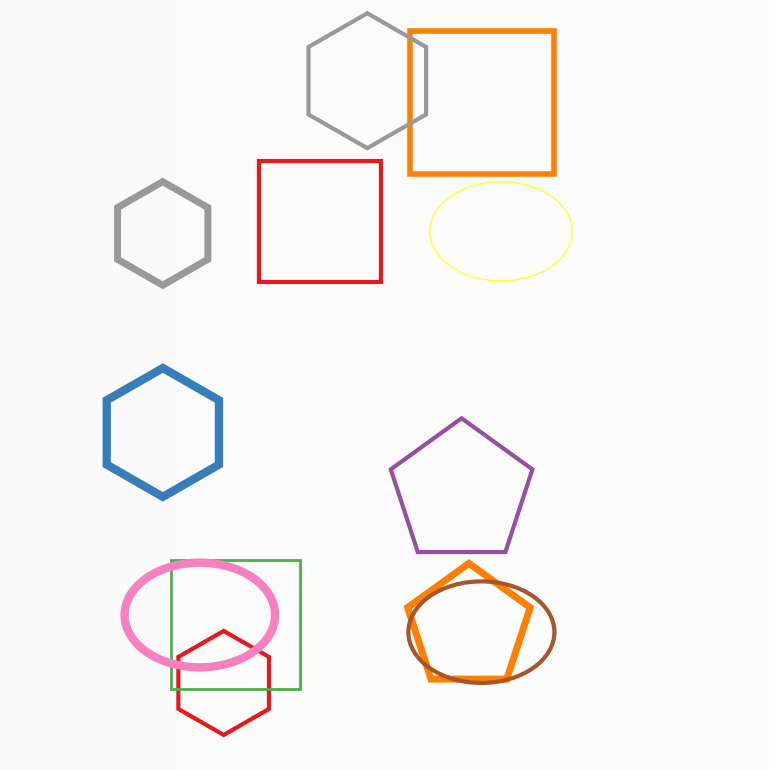[{"shape": "square", "thickness": 1.5, "radius": 0.39, "center": [0.413, 0.712]}, {"shape": "hexagon", "thickness": 1.5, "radius": 0.34, "center": [0.289, 0.113]}, {"shape": "hexagon", "thickness": 3, "radius": 0.42, "center": [0.21, 0.438]}, {"shape": "square", "thickness": 1, "radius": 0.42, "center": [0.304, 0.189]}, {"shape": "pentagon", "thickness": 1.5, "radius": 0.48, "center": [0.596, 0.361]}, {"shape": "square", "thickness": 2, "radius": 0.46, "center": [0.622, 0.866]}, {"shape": "pentagon", "thickness": 2.5, "radius": 0.42, "center": [0.605, 0.185]}, {"shape": "oval", "thickness": 0.5, "radius": 0.46, "center": [0.647, 0.7]}, {"shape": "oval", "thickness": 1.5, "radius": 0.47, "center": [0.621, 0.179]}, {"shape": "oval", "thickness": 3, "radius": 0.49, "center": [0.258, 0.201]}, {"shape": "hexagon", "thickness": 1.5, "radius": 0.44, "center": [0.474, 0.895]}, {"shape": "hexagon", "thickness": 2.5, "radius": 0.34, "center": [0.21, 0.697]}]